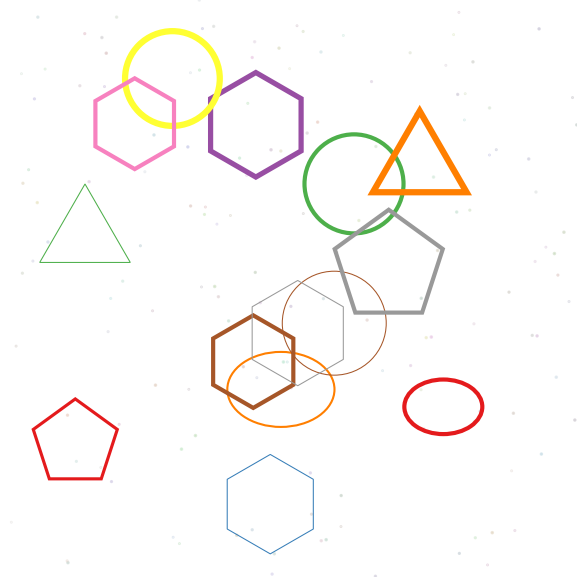[{"shape": "oval", "thickness": 2, "radius": 0.34, "center": [0.768, 0.295]}, {"shape": "pentagon", "thickness": 1.5, "radius": 0.38, "center": [0.13, 0.232]}, {"shape": "hexagon", "thickness": 0.5, "radius": 0.43, "center": [0.468, 0.126]}, {"shape": "triangle", "thickness": 0.5, "radius": 0.45, "center": [0.147, 0.59]}, {"shape": "circle", "thickness": 2, "radius": 0.43, "center": [0.613, 0.681]}, {"shape": "hexagon", "thickness": 2.5, "radius": 0.45, "center": [0.443, 0.783]}, {"shape": "triangle", "thickness": 3, "radius": 0.47, "center": [0.727, 0.713]}, {"shape": "oval", "thickness": 1, "radius": 0.46, "center": [0.486, 0.325]}, {"shape": "circle", "thickness": 3, "radius": 0.41, "center": [0.299, 0.863]}, {"shape": "circle", "thickness": 0.5, "radius": 0.45, "center": [0.579, 0.44]}, {"shape": "hexagon", "thickness": 2, "radius": 0.4, "center": [0.439, 0.373]}, {"shape": "hexagon", "thickness": 2, "radius": 0.39, "center": [0.233, 0.785]}, {"shape": "hexagon", "thickness": 0.5, "radius": 0.46, "center": [0.516, 0.422]}, {"shape": "pentagon", "thickness": 2, "radius": 0.49, "center": [0.673, 0.537]}]